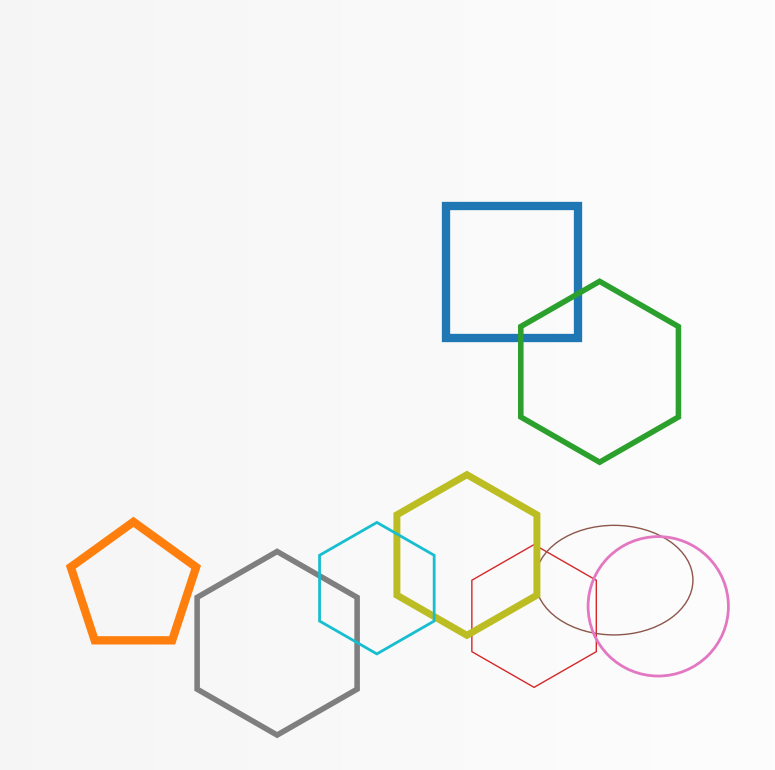[{"shape": "square", "thickness": 3, "radius": 0.43, "center": [0.661, 0.647]}, {"shape": "pentagon", "thickness": 3, "radius": 0.43, "center": [0.172, 0.237]}, {"shape": "hexagon", "thickness": 2, "radius": 0.59, "center": [0.774, 0.517]}, {"shape": "hexagon", "thickness": 0.5, "radius": 0.46, "center": [0.689, 0.2]}, {"shape": "oval", "thickness": 0.5, "radius": 0.51, "center": [0.792, 0.247]}, {"shape": "circle", "thickness": 1, "radius": 0.45, "center": [0.849, 0.213]}, {"shape": "hexagon", "thickness": 2, "radius": 0.6, "center": [0.358, 0.165]}, {"shape": "hexagon", "thickness": 2.5, "radius": 0.52, "center": [0.602, 0.279]}, {"shape": "hexagon", "thickness": 1, "radius": 0.43, "center": [0.486, 0.236]}]